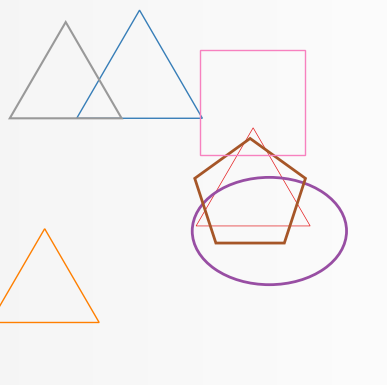[{"shape": "triangle", "thickness": 0.5, "radius": 0.85, "center": [0.653, 0.498]}, {"shape": "triangle", "thickness": 1, "radius": 0.94, "center": [0.36, 0.786]}, {"shape": "oval", "thickness": 2, "radius": 1.0, "center": [0.695, 0.4]}, {"shape": "triangle", "thickness": 1, "radius": 0.81, "center": [0.115, 0.244]}, {"shape": "pentagon", "thickness": 2, "radius": 0.75, "center": [0.645, 0.49]}, {"shape": "square", "thickness": 1, "radius": 0.68, "center": [0.652, 0.734]}, {"shape": "triangle", "thickness": 1.5, "radius": 0.83, "center": [0.17, 0.776]}]